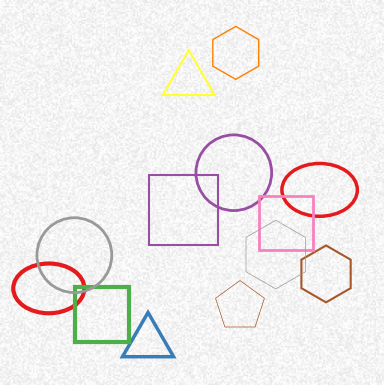[{"shape": "oval", "thickness": 2.5, "radius": 0.49, "center": [0.83, 0.507]}, {"shape": "oval", "thickness": 3, "radius": 0.46, "center": [0.127, 0.251]}, {"shape": "triangle", "thickness": 2.5, "radius": 0.38, "center": [0.384, 0.112]}, {"shape": "square", "thickness": 3, "radius": 0.35, "center": [0.264, 0.183]}, {"shape": "square", "thickness": 1.5, "radius": 0.45, "center": [0.477, 0.455]}, {"shape": "circle", "thickness": 2, "radius": 0.49, "center": [0.607, 0.551]}, {"shape": "hexagon", "thickness": 1, "radius": 0.34, "center": [0.612, 0.863]}, {"shape": "triangle", "thickness": 1.5, "radius": 0.39, "center": [0.49, 0.792]}, {"shape": "hexagon", "thickness": 1.5, "radius": 0.37, "center": [0.847, 0.289]}, {"shape": "pentagon", "thickness": 0.5, "radius": 0.33, "center": [0.623, 0.205]}, {"shape": "square", "thickness": 2, "radius": 0.35, "center": [0.743, 0.421]}, {"shape": "hexagon", "thickness": 0.5, "radius": 0.45, "center": [0.716, 0.339]}, {"shape": "circle", "thickness": 2, "radius": 0.49, "center": [0.193, 0.337]}]